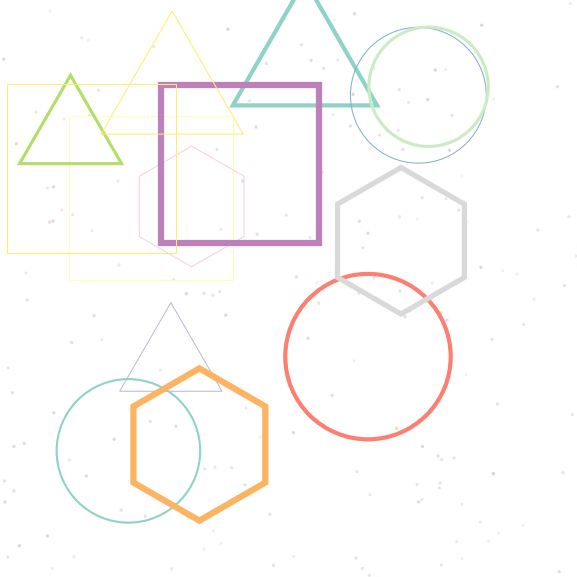[{"shape": "circle", "thickness": 1, "radius": 0.62, "center": [0.222, 0.218]}, {"shape": "triangle", "thickness": 2, "radius": 0.72, "center": [0.528, 0.889]}, {"shape": "square", "thickness": 0.5, "radius": 0.71, "center": [0.262, 0.656]}, {"shape": "triangle", "thickness": 0.5, "radius": 0.51, "center": [0.296, 0.373]}, {"shape": "circle", "thickness": 2, "radius": 0.72, "center": [0.637, 0.382]}, {"shape": "circle", "thickness": 0.5, "radius": 0.59, "center": [0.724, 0.834]}, {"shape": "hexagon", "thickness": 3, "radius": 0.66, "center": [0.345, 0.229]}, {"shape": "triangle", "thickness": 1.5, "radius": 0.51, "center": [0.122, 0.767]}, {"shape": "hexagon", "thickness": 0.5, "radius": 0.52, "center": [0.332, 0.642]}, {"shape": "hexagon", "thickness": 2.5, "radius": 0.63, "center": [0.694, 0.582]}, {"shape": "square", "thickness": 3, "radius": 0.69, "center": [0.416, 0.715]}, {"shape": "circle", "thickness": 1.5, "radius": 0.52, "center": [0.742, 0.849]}, {"shape": "triangle", "thickness": 0.5, "radius": 0.71, "center": [0.298, 0.838]}, {"shape": "square", "thickness": 0.5, "radius": 0.73, "center": [0.159, 0.708]}]